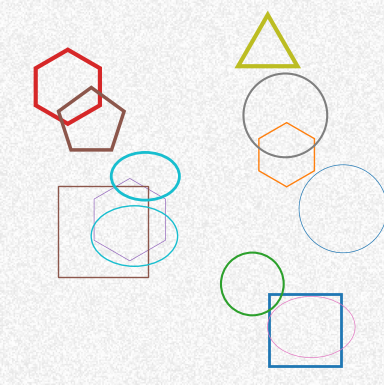[{"shape": "square", "thickness": 2, "radius": 0.47, "center": [0.791, 0.143]}, {"shape": "circle", "thickness": 0.5, "radius": 0.57, "center": [0.891, 0.458]}, {"shape": "hexagon", "thickness": 1, "radius": 0.42, "center": [0.745, 0.598]}, {"shape": "circle", "thickness": 1.5, "radius": 0.41, "center": [0.655, 0.262]}, {"shape": "hexagon", "thickness": 3, "radius": 0.48, "center": [0.176, 0.775]}, {"shape": "hexagon", "thickness": 0.5, "radius": 0.53, "center": [0.337, 0.429]}, {"shape": "pentagon", "thickness": 2.5, "radius": 0.45, "center": [0.237, 0.683]}, {"shape": "square", "thickness": 1, "radius": 0.59, "center": [0.268, 0.399]}, {"shape": "oval", "thickness": 0.5, "radius": 0.57, "center": [0.809, 0.151]}, {"shape": "circle", "thickness": 1.5, "radius": 0.54, "center": [0.741, 0.7]}, {"shape": "triangle", "thickness": 3, "radius": 0.45, "center": [0.695, 0.872]}, {"shape": "oval", "thickness": 1, "radius": 0.56, "center": [0.349, 0.387]}, {"shape": "oval", "thickness": 2, "radius": 0.44, "center": [0.377, 0.542]}]